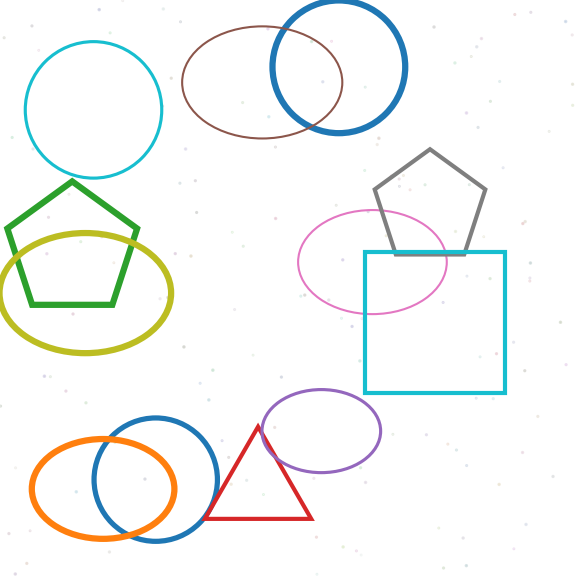[{"shape": "circle", "thickness": 2.5, "radius": 0.53, "center": [0.27, 0.169]}, {"shape": "circle", "thickness": 3, "radius": 0.57, "center": [0.587, 0.883]}, {"shape": "oval", "thickness": 3, "radius": 0.62, "center": [0.179, 0.153]}, {"shape": "pentagon", "thickness": 3, "radius": 0.59, "center": [0.125, 0.567]}, {"shape": "triangle", "thickness": 2, "radius": 0.53, "center": [0.447, 0.154]}, {"shape": "oval", "thickness": 1.5, "radius": 0.51, "center": [0.556, 0.253]}, {"shape": "oval", "thickness": 1, "radius": 0.69, "center": [0.454, 0.856]}, {"shape": "oval", "thickness": 1, "radius": 0.64, "center": [0.645, 0.545]}, {"shape": "pentagon", "thickness": 2, "radius": 0.5, "center": [0.745, 0.64]}, {"shape": "oval", "thickness": 3, "radius": 0.74, "center": [0.148, 0.492]}, {"shape": "circle", "thickness": 1.5, "radius": 0.59, "center": [0.162, 0.809]}, {"shape": "square", "thickness": 2, "radius": 0.61, "center": [0.753, 0.44]}]